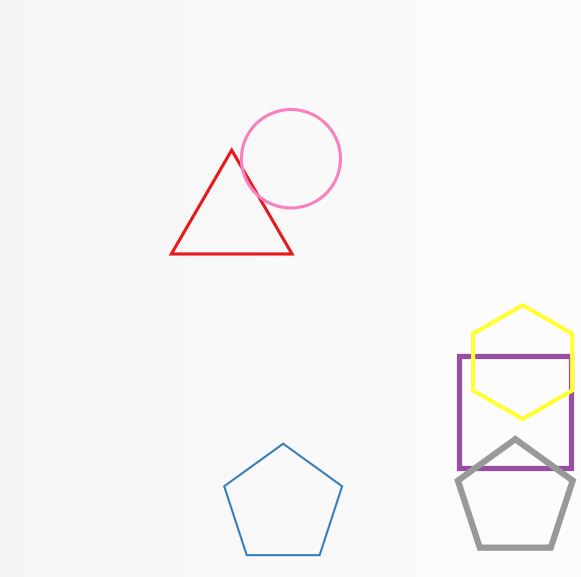[{"shape": "triangle", "thickness": 1.5, "radius": 0.6, "center": [0.399, 0.619]}, {"shape": "pentagon", "thickness": 1, "radius": 0.53, "center": [0.487, 0.124]}, {"shape": "square", "thickness": 2.5, "radius": 0.48, "center": [0.887, 0.286]}, {"shape": "hexagon", "thickness": 2, "radius": 0.49, "center": [0.899, 0.372]}, {"shape": "circle", "thickness": 1.5, "radius": 0.43, "center": [0.501, 0.724]}, {"shape": "pentagon", "thickness": 3, "radius": 0.52, "center": [0.887, 0.135]}]